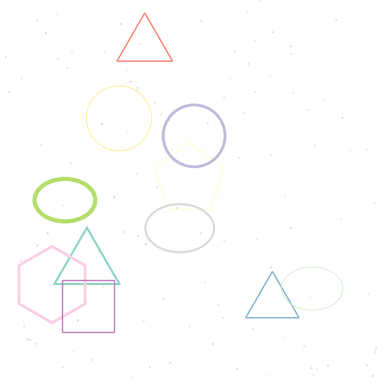[{"shape": "triangle", "thickness": 1.5, "radius": 0.49, "center": [0.226, 0.311]}, {"shape": "pentagon", "thickness": 0.5, "radius": 0.48, "center": [0.492, 0.534]}, {"shape": "circle", "thickness": 2, "radius": 0.4, "center": [0.504, 0.647]}, {"shape": "triangle", "thickness": 1, "radius": 0.42, "center": [0.376, 0.883]}, {"shape": "triangle", "thickness": 1, "radius": 0.4, "center": [0.708, 0.215]}, {"shape": "oval", "thickness": 3, "radius": 0.39, "center": [0.169, 0.48]}, {"shape": "hexagon", "thickness": 2, "radius": 0.5, "center": [0.135, 0.261]}, {"shape": "oval", "thickness": 1.5, "radius": 0.45, "center": [0.467, 0.407]}, {"shape": "square", "thickness": 1, "radius": 0.34, "center": [0.228, 0.206]}, {"shape": "oval", "thickness": 0.5, "radius": 0.4, "center": [0.811, 0.25]}, {"shape": "circle", "thickness": 0.5, "radius": 0.42, "center": [0.309, 0.693]}]